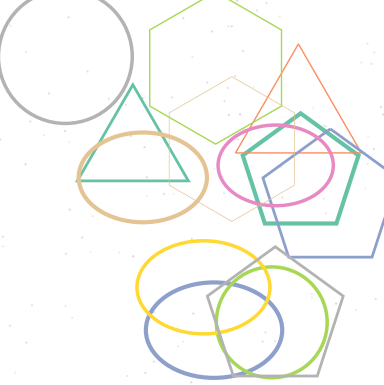[{"shape": "pentagon", "thickness": 3, "radius": 0.79, "center": [0.781, 0.547]}, {"shape": "triangle", "thickness": 2, "radius": 0.83, "center": [0.345, 0.613]}, {"shape": "triangle", "thickness": 1, "radius": 0.94, "center": [0.775, 0.697]}, {"shape": "oval", "thickness": 3, "radius": 0.89, "center": [0.556, 0.142]}, {"shape": "pentagon", "thickness": 2, "radius": 0.92, "center": [0.858, 0.481]}, {"shape": "oval", "thickness": 2.5, "radius": 0.75, "center": [0.716, 0.57]}, {"shape": "circle", "thickness": 2.5, "radius": 0.72, "center": [0.706, 0.163]}, {"shape": "hexagon", "thickness": 1, "radius": 0.99, "center": [0.56, 0.823]}, {"shape": "oval", "thickness": 2.5, "radius": 0.86, "center": [0.528, 0.254]}, {"shape": "oval", "thickness": 3, "radius": 0.83, "center": [0.371, 0.539]}, {"shape": "hexagon", "thickness": 0.5, "radius": 0.94, "center": [0.602, 0.613]}, {"shape": "circle", "thickness": 2.5, "radius": 0.87, "center": [0.17, 0.853]}, {"shape": "pentagon", "thickness": 2, "radius": 0.93, "center": [0.715, 0.173]}]